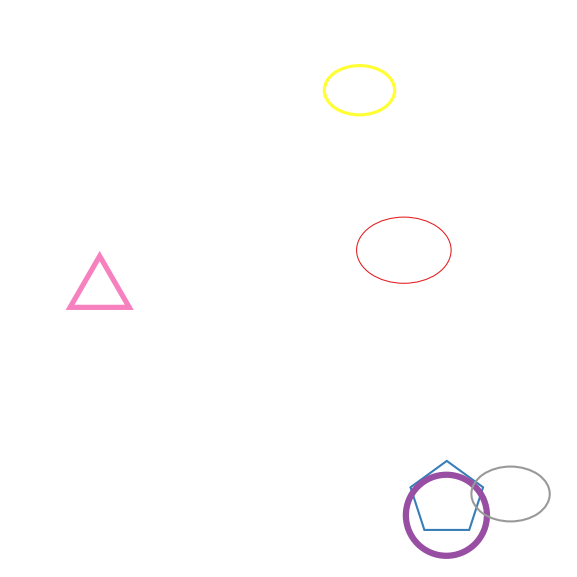[{"shape": "oval", "thickness": 0.5, "radius": 0.41, "center": [0.699, 0.566]}, {"shape": "pentagon", "thickness": 1, "radius": 0.33, "center": [0.774, 0.135]}, {"shape": "circle", "thickness": 3, "radius": 0.35, "center": [0.773, 0.107]}, {"shape": "oval", "thickness": 1.5, "radius": 0.3, "center": [0.622, 0.843]}, {"shape": "triangle", "thickness": 2.5, "radius": 0.3, "center": [0.173, 0.496]}, {"shape": "oval", "thickness": 1, "radius": 0.34, "center": [0.884, 0.144]}]